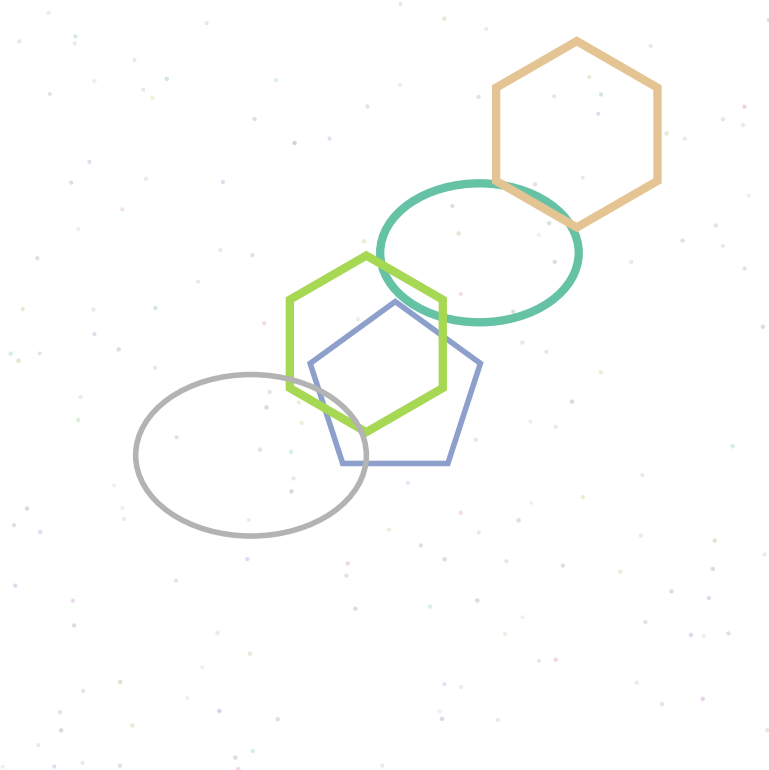[{"shape": "oval", "thickness": 3, "radius": 0.64, "center": [0.623, 0.672]}, {"shape": "pentagon", "thickness": 2, "radius": 0.58, "center": [0.513, 0.492]}, {"shape": "hexagon", "thickness": 3, "radius": 0.57, "center": [0.476, 0.553]}, {"shape": "hexagon", "thickness": 3, "radius": 0.6, "center": [0.749, 0.826]}, {"shape": "oval", "thickness": 2, "radius": 0.75, "center": [0.326, 0.409]}]